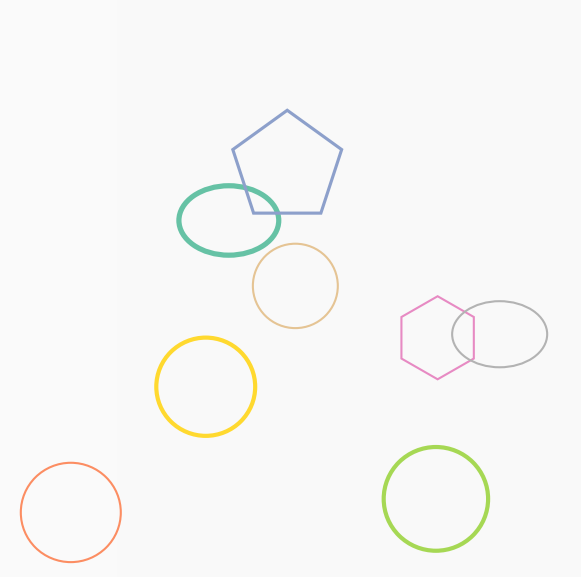[{"shape": "oval", "thickness": 2.5, "radius": 0.43, "center": [0.394, 0.617]}, {"shape": "circle", "thickness": 1, "radius": 0.43, "center": [0.122, 0.112]}, {"shape": "pentagon", "thickness": 1.5, "radius": 0.49, "center": [0.494, 0.71]}, {"shape": "hexagon", "thickness": 1, "radius": 0.36, "center": [0.753, 0.414]}, {"shape": "circle", "thickness": 2, "radius": 0.45, "center": [0.75, 0.135]}, {"shape": "circle", "thickness": 2, "radius": 0.43, "center": [0.354, 0.329]}, {"shape": "circle", "thickness": 1, "radius": 0.37, "center": [0.508, 0.504]}, {"shape": "oval", "thickness": 1, "radius": 0.41, "center": [0.86, 0.42]}]